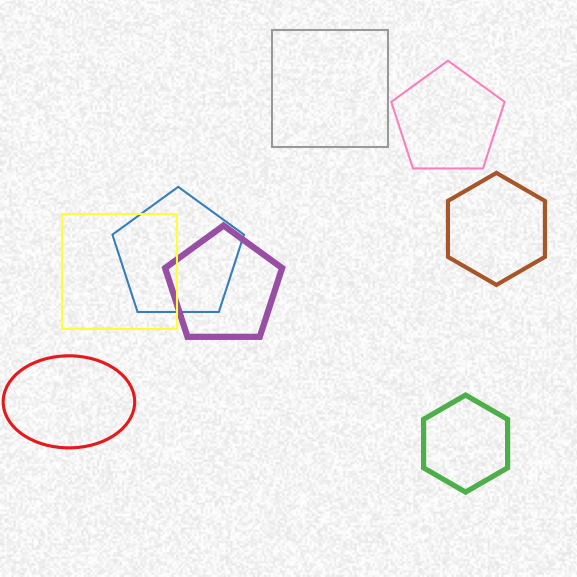[{"shape": "oval", "thickness": 1.5, "radius": 0.57, "center": [0.119, 0.303]}, {"shape": "pentagon", "thickness": 1, "radius": 0.6, "center": [0.309, 0.556]}, {"shape": "hexagon", "thickness": 2.5, "radius": 0.42, "center": [0.806, 0.231]}, {"shape": "pentagon", "thickness": 3, "radius": 0.53, "center": [0.387, 0.502]}, {"shape": "square", "thickness": 1, "radius": 0.5, "center": [0.207, 0.529]}, {"shape": "hexagon", "thickness": 2, "radius": 0.48, "center": [0.86, 0.603]}, {"shape": "pentagon", "thickness": 1, "radius": 0.52, "center": [0.776, 0.791]}, {"shape": "square", "thickness": 1, "radius": 0.5, "center": [0.571, 0.846]}]